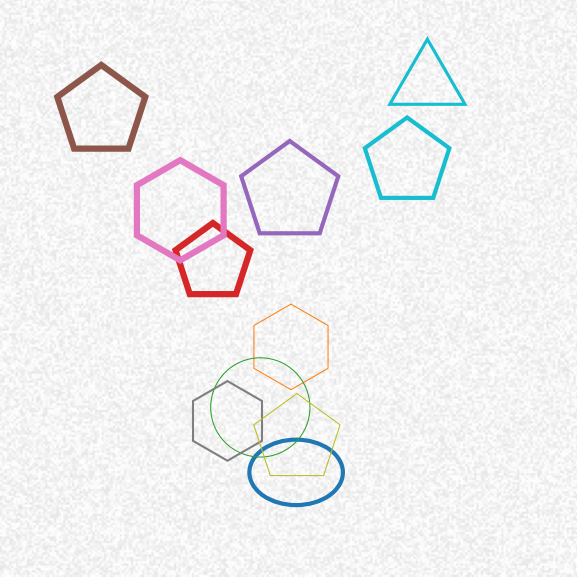[{"shape": "oval", "thickness": 2, "radius": 0.4, "center": [0.513, 0.181]}, {"shape": "hexagon", "thickness": 0.5, "radius": 0.37, "center": [0.504, 0.398]}, {"shape": "circle", "thickness": 0.5, "radius": 0.43, "center": [0.451, 0.294]}, {"shape": "pentagon", "thickness": 3, "radius": 0.34, "center": [0.369, 0.545]}, {"shape": "pentagon", "thickness": 2, "radius": 0.44, "center": [0.502, 0.667]}, {"shape": "pentagon", "thickness": 3, "radius": 0.4, "center": [0.175, 0.807]}, {"shape": "hexagon", "thickness": 3, "radius": 0.43, "center": [0.312, 0.635]}, {"shape": "hexagon", "thickness": 1, "radius": 0.34, "center": [0.394, 0.27]}, {"shape": "pentagon", "thickness": 0.5, "radius": 0.39, "center": [0.514, 0.239]}, {"shape": "triangle", "thickness": 1.5, "radius": 0.38, "center": [0.74, 0.856]}, {"shape": "pentagon", "thickness": 2, "radius": 0.38, "center": [0.705, 0.719]}]